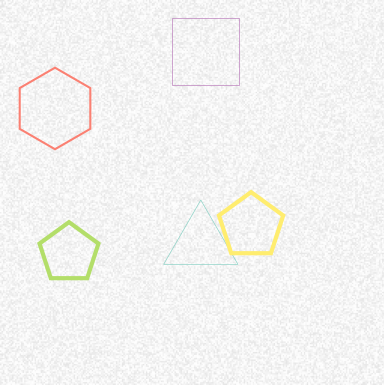[{"shape": "triangle", "thickness": 0.5, "radius": 0.56, "center": [0.522, 0.369]}, {"shape": "hexagon", "thickness": 1.5, "radius": 0.53, "center": [0.143, 0.718]}, {"shape": "pentagon", "thickness": 3, "radius": 0.4, "center": [0.179, 0.343]}, {"shape": "square", "thickness": 0.5, "radius": 0.44, "center": [0.533, 0.866]}, {"shape": "pentagon", "thickness": 3, "radius": 0.44, "center": [0.652, 0.413]}]